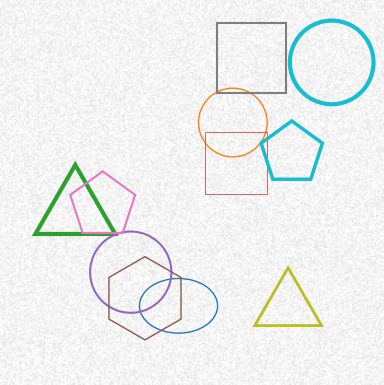[{"shape": "oval", "thickness": 1, "radius": 0.51, "center": [0.464, 0.206]}, {"shape": "circle", "thickness": 1, "radius": 0.45, "center": [0.605, 0.682]}, {"shape": "triangle", "thickness": 3, "radius": 0.6, "center": [0.196, 0.452]}, {"shape": "square", "thickness": 0.5, "radius": 0.4, "center": [0.613, 0.577]}, {"shape": "circle", "thickness": 1.5, "radius": 0.53, "center": [0.34, 0.293]}, {"shape": "hexagon", "thickness": 1, "radius": 0.54, "center": [0.377, 0.225]}, {"shape": "pentagon", "thickness": 1.5, "radius": 0.44, "center": [0.267, 0.466]}, {"shape": "square", "thickness": 1.5, "radius": 0.45, "center": [0.654, 0.849]}, {"shape": "triangle", "thickness": 2, "radius": 0.5, "center": [0.748, 0.204]}, {"shape": "pentagon", "thickness": 2.5, "radius": 0.42, "center": [0.758, 0.602]}, {"shape": "circle", "thickness": 3, "radius": 0.54, "center": [0.862, 0.838]}]